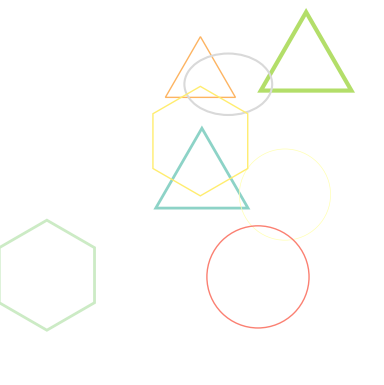[{"shape": "triangle", "thickness": 2, "radius": 0.69, "center": [0.524, 0.529]}, {"shape": "circle", "thickness": 0.5, "radius": 0.59, "center": [0.74, 0.495]}, {"shape": "circle", "thickness": 1, "radius": 0.66, "center": [0.67, 0.281]}, {"shape": "triangle", "thickness": 1, "radius": 0.53, "center": [0.521, 0.8]}, {"shape": "triangle", "thickness": 3, "radius": 0.68, "center": [0.795, 0.833]}, {"shape": "oval", "thickness": 1.5, "radius": 0.57, "center": [0.593, 0.781]}, {"shape": "hexagon", "thickness": 2, "radius": 0.71, "center": [0.122, 0.285]}, {"shape": "hexagon", "thickness": 1, "radius": 0.71, "center": [0.52, 0.633]}]